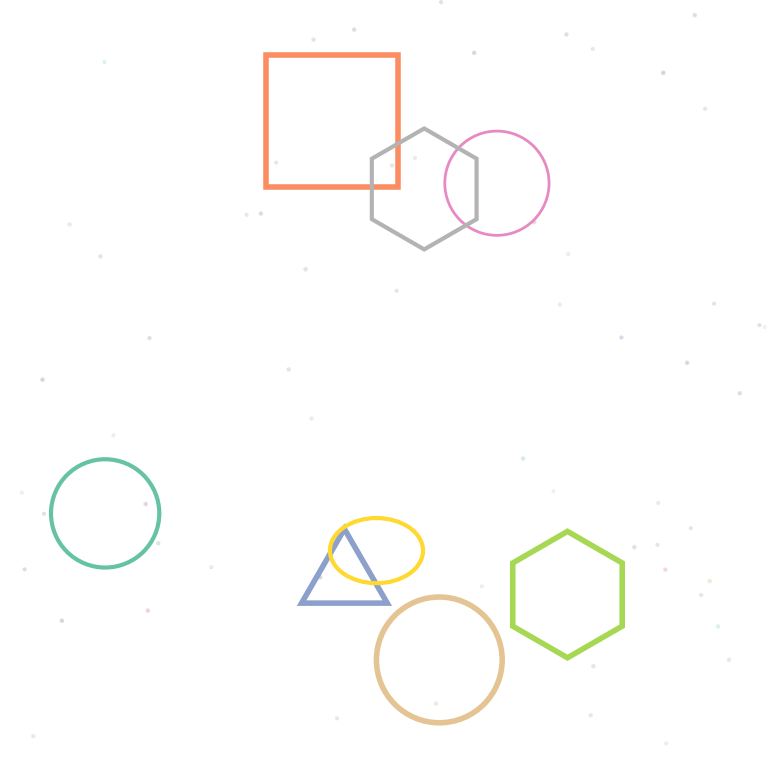[{"shape": "circle", "thickness": 1.5, "radius": 0.35, "center": [0.137, 0.333]}, {"shape": "square", "thickness": 2, "radius": 0.43, "center": [0.431, 0.843]}, {"shape": "triangle", "thickness": 2, "radius": 0.32, "center": [0.447, 0.249]}, {"shape": "circle", "thickness": 1, "radius": 0.34, "center": [0.645, 0.762]}, {"shape": "hexagon", "thickness": 2, "radius": 0.41, "center": [0.737, 0.228]}, {"shape": "oval", "thickness": 1.5, "radius": 0.3, "center": [0.489, 0.285]}, {"shape": "circle", "thickness": 2, "radius": 0.41, "center": [0.571, 0.143]}, {"shape": "hexagon", "thickness": 1.5, "radius": 0.39, "center": [0.551, 0.755]}]